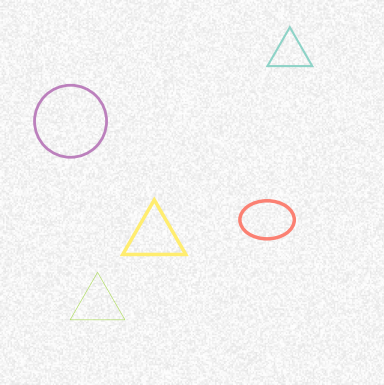[{"shape": "triangle", "thickness": 1.5, "radius": 0.34, "center": [0.753, 0.862]}, {"shape": "oval", "thickness": 2.5, "radius": 0.35, "center": [0.694, 0.429]}, {"shape": "triangle", "thickness": 0.5, "radius": 0.41, "center": [0.253, 0.21]}, {"shape": "circle", "thickness": 2, "radius": 0.47, "center": [0.183, 0.685]}, {"shape": "triangle", "thickness": 2.5, "radius": 0.47, "center": [0.401, 0.386]}]